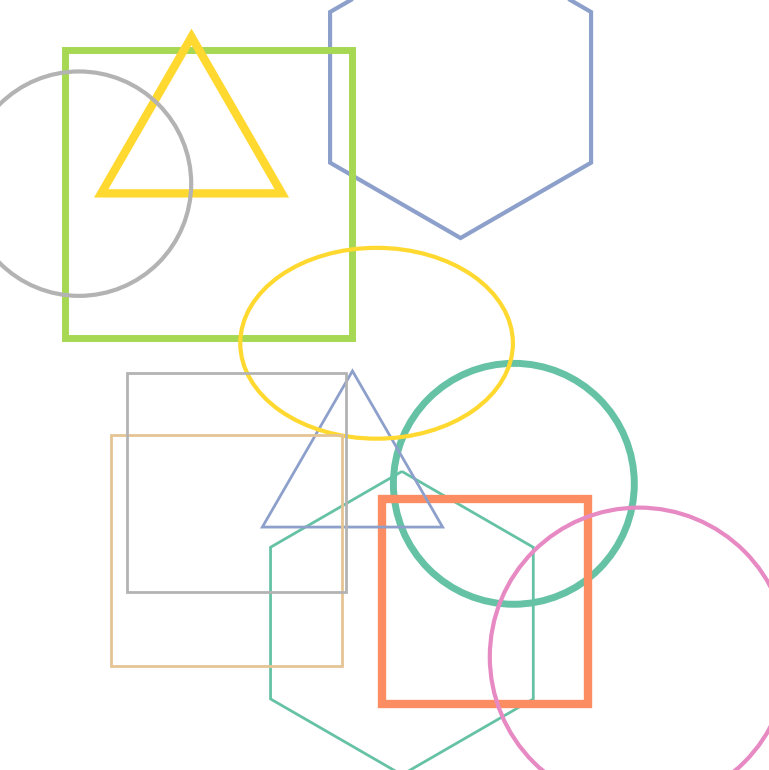[{"shape": "circle", "thickness": 2.5, "radius": 0.78, "center": [0.667, 0.372]}, {"shape": "hexagon", "thickness": 1, "radius": 0.99, "center": [0.522, 0.191]}, {"shape": "square", "thickness": 3, "radius": 0.67, "center": [0.63, 0.219]}, {"shape": "triangle", "thickness": 1, "radius": 0.68, "center": [0.458, 0.383]}, {"shape": "hexagon", "thickness": 1.5, "radius": 0.98, "center": [0.598, 0.887]}, {"shape": "circle", "thickness": 1.5, "radius": 0.97, "center": [0.83, 0.147]}, {"shape": "square", "thickness": 2.5, "radius": 0.93, "center": [0.271, 0.748]}, {"shape": "triangle", "thickness": 3, "radius": 0.68, "center": [0.249, 0.817]}, {"shape": "oval", "thickness": 1.5, "radius": 0.89, "center": [0.489, 0.554]}, {"shape": "square", "thickness": 1, "radius": 0.75, "center": [0.294, 0.285]}, {"shape": "circle", "thickness": 1.5, "radius": 0.73, "center": [0.103, 0.761]}, {"shape": "square", "thickness": 1, "radius": 0.71, "center": [0.307, 0.374]}]